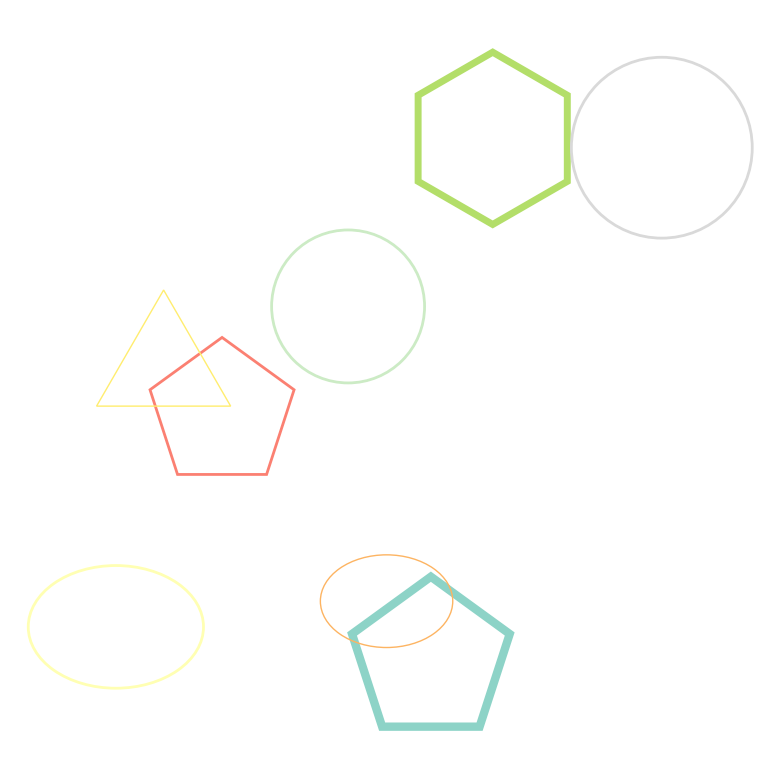[{"shape": "pentagon", "thickness": 3, "radius": 0.54, "center": [0.56, 0.143]}, {"shape": "oval", "thickness": 1, "radius": 0.57, "center": [0.15, 0.186]}, {"shape": "pentagon", "thickness": 1, "radius": 0.49, "center": [0.288, 0.463]}, {"shape": "oval", "thickness": 0.5, "radius": 0.43, "center": [0.502, 0.219]}, {"shape": "hexagon", "thickness": 2.5, "radius": 0.56, "center": [0.64, 0.82]}, {"shape": "circle", "thickness": 1, "radius": 0.59, "center": [0.859, 0.808]}, {"shape": "circle", "thickness": 1, "radius": 0.5, "center": [0.452, 0.602]}, {"shape": "triangle", "thickness": 0.5, "radius": 0.5, "center": [0.212, 0.523]}]